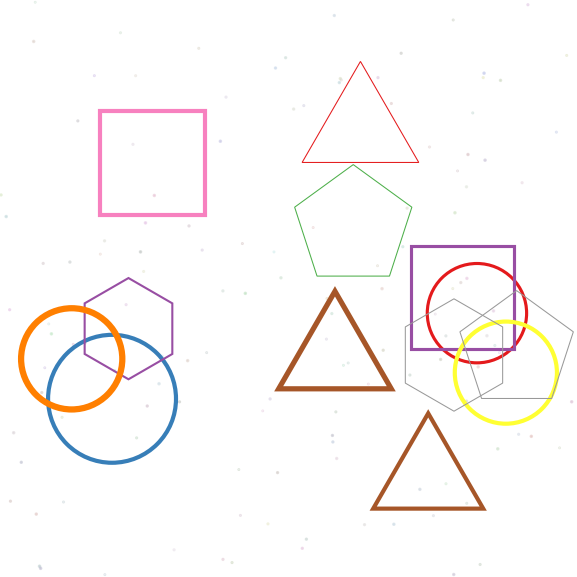[{"shape": "circle", "thickness": 1.5, "radius": 0.43, "center": [0.826, 0.457]}, {"shape": "triangle", "thickness": 0.5, "radius": 0.58, "center": [0.624, 0.776]}, {"shape": "circle", "thickness": 2, "radius": 0.55, "center": [0.194, 0.309]}, {"shape": "pentagon", "thickness": 0.5, "radius": 0.53, "center": [0.612, 0.607]}, {"shape": "hexagon", "thickness": 1, "radius": 0.44, "center": [0.222, 0.43]}, {"shape": "square", "thickness": 1.5, "radius": 0.45, "center": [0.801, 0.483]}, {"shape": "circle", "thickness": 3, "radius": 0.44, "center": [0.124, 0.378]}, {"shape": "circle", "thickness": 2, "radius": 0.44, "center": [0.876, 0.354]}, {"shape": "triangle", "thickness": 2.5, "radius": 0.56, "center": [0.58, 0.382]}, {"shape": "triangle", "thickness": 2, "radius": 0.55, "center": [0.741, 0.173]}, {"shape": "square", "thickness": 2, "radius": 0.45, "center": [0.264, 0.717]}, {"shape": "hexagon", "thickness": 0.5, "radius": 0.49, "center": [0.786, 0.384]}, {"shape": "pentagon", "thickness": 0.5, "radius": 0.52, "center": [0.895, 0.393]}]